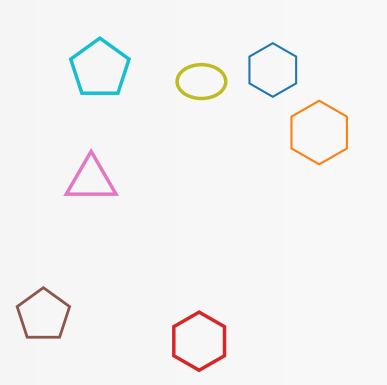[{"shape": "hexagon", "thickness": 1.5, "radius": 0.35, "center": [0.704, 0.818]}, {"shape": "hexagon", "thickness": 1.5, "radius": 0.41, "center": [0.824, 0.656]}, {"shape": "hexagon", "thickness": 2.5, "radius": 0.38, "center": [0.514, 0.114]}, {"shape": "pentagon", "thickness": 2, "radius": 0.36, "center": [0.112, 0.182]}, {"shape": "triangle", "thickness": 2.5, "radius": 0.37, "center": [0.235, 0.533]}, {"shape": "oval", "thickness": 2.5, "radius": 0.31, "center": [0.52, 0.788]}, {"shape": "pentagon", "thickness": 2.5, "radius": 0.4, "center": [0.258, 0.822]}]